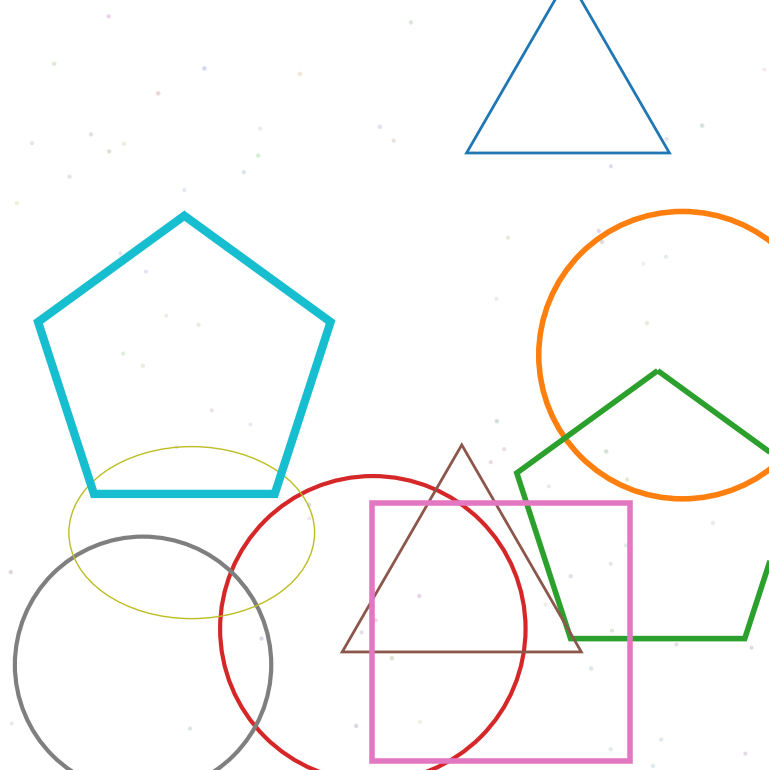[{"shape": "triangle", "thickness": 1, "radius": 0.76, "center": [0.738, 0.877]}, {"shape": "circle", "thickness": 2, "radius": 0.93, "center": [0.886, 0.539]}, {"shape": "pentagon", "thickness": 2, "radius": 0.96, "center": [0.854, 0.326]}, {"shape": "circle", "thickness": 1.5, "radius": 0.99, "center": [0.484, 0.183]}, {"shape": "triangle", "thickness": 1, "radius": 0.9, "center": [0.6, 0.243]}, {"shape": "square", "thickness": 2, "radius": 0.84, "center": [0.65, 0.179]}, {"shape": "circle", "thickness": 1.5, "radius": 0.83, "center": [0.186, 0.137]}, {"shape": "oval", "thickness": 0.5, "radius": 0.8, "center": [0.249, 0.308]}, {"shape": "pentagon", "thickness": 3, "radius": 1.0, "center": [0.239, 0.52]}]